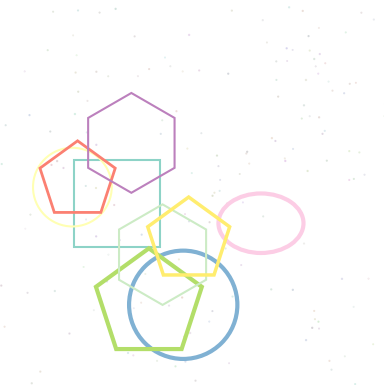[{"shape": "square", "thickness": 1.5, "radius": 0.56, "center": [0.304, 0.471]}, {"shape": "circle", "thickness": 1.5, "radius": 0.51, "center": [0.188, 0.514]}, {"shape": "pentagon", "thickness": 2, "radius": 0.51, "center": [0.202, 0.531]}, {"shape": "circle", "thickness": 3, "radius": 0.7, "center": [0.476, 0.208]}, {"shape": "pentagon", "thickness": 3, "radius": 0.72, "center": [0.387, 0.21]}, {"shape": "oval", "thickness": 3, "radius": 0.55, "center": [0.678, 0.42]}, {"shape": "hexagon", "thickness": 1.5, "radius": 0.65, "center": [0.341, 0.629]}, {"shape": "hexagon", "thickness": 1.5, "radius": 0.65, "center": [0.422, 0.339]}, {"shape": "pentagon", "thickness": 2.5, "radius": 0.56, "center": [0.49, 0.376]}]